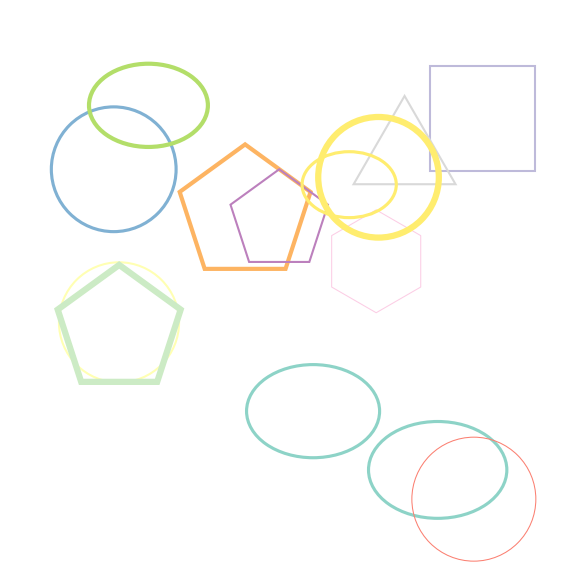[{"shape": "oval", "thickness": 1.5, "radius": 0.58, "center": [0.542, 0.287]}, {"shape": "oval", "thickness": 1.5, "radius": 0.6, "center": [0.758, 0.185]}, {"shape": "circle", "thickness": 1, "radius": 0.52, "center": [0.206, 0.441]}, {"shape": "square", "thickness": 1, "radius": 0.45, "center": [0.835, 0.794]}, {"shape": "circle", "thickness": 0.5, "radius": 0.54, "center": [0.821, 0.135]}, {"shape": "circle", "thickness": 1.5, "radius": 0.54, "center": [0.197, 0.706]}, {"shape": "pentagon", "thickness": 2, "radius": 0.6, "center": [0.424, 0.63]}, {"shape": "oval", "thickness": 2, "radius": 0.51, "center": [0.257, 0.817]}, {"shape": "hexagon", "thickness": 0.5, "radius": 0.45, "center": [0.651, 0.547]}, {"shape": "triangle", "thickness": 1, "radius": 0.51, "center": [0.701, 0.731]}, {"shape": "pentagon", "thickness": 1, "radius": 0.44, "center": [0.483, 0.617]}, {"shape": "pentagon", "thickness": 3, "radius": 0.56, "center": [0.206, 0.428]}, {"shape": "oval", "thickness": 1.5, "radius": 0.41, "center": [0.605, 0.679]}, {"shape": "circle", "thickness": 3, "radius": 0.52, "center": [0.655, 0.692]}]